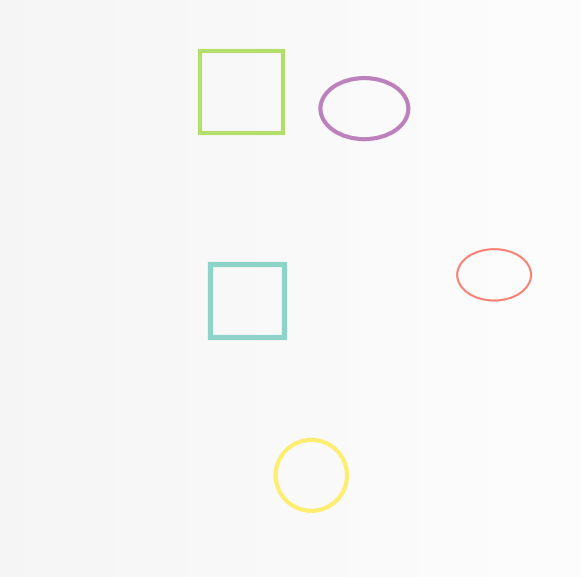[{"shape": "square", "thickness": 2.5, "radius": 0.32, "center": [0.425, 0.479]}, {"shape": "oval", "thickness": 1, "radius": 0.32, "center": [0.85, 0.523]}, {"shape": "square", "thickness": 2, "radius": 0.36, "center": [0.415, 0.839]}, {"shape": "oval", "thickness": 2, "radius": 0.38, "center": [0.627, 0.811]}, {"shape": "circle", "thickness": 2, "radius": 0.31, "center": [0.536, 0.176]}]